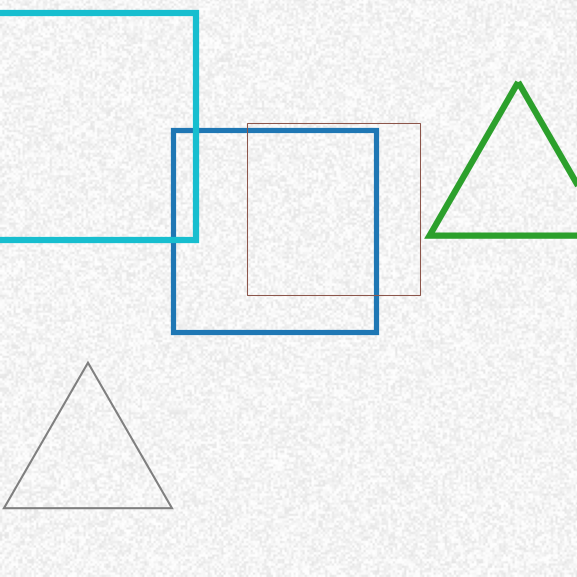[{"shape": "square", "thickness": 2.5, "radius": 0.88, "center": [0.476, 0.599]}, {"shape": "triangle", "thickness": 3, "radius": 0.89, "center": [0.897, 0.68]}, {"shape": "square", "thickness": 0.5, "radius": 0.75, "center": [0.577, 0.637]}, {"shape": "triangle", "thickness": 1, "radius": 0.84, "center": [0.152, 0.203]}, {"shape": "square", "thickness": 3, "radius": 0.98, "center": [0.143, 0.78]}]